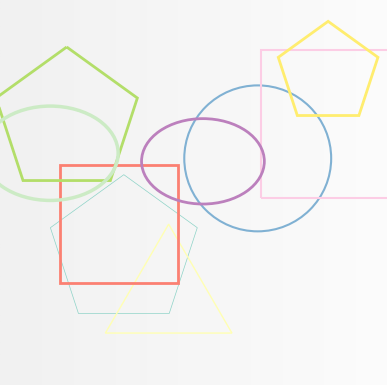[{"shape": "pentagon", "thickness": 0.5, "radius": 1.0, "center": [0.32, 0.347]}, {"shape": "triangle", "thickness": 1, "radius": 0.94, "center": [0.435, 0.229]}, {"shape": "square", "thickness": 2, "radius": 0.76, "center": [0.308, 0.418]}, {"shape": "circle", "thickness": 1.5, "radius": 0.95, "center": [0.665, 0.589]}, {"shape": "pentagon", "thickness": 2, "radius": 0.96, "center": [0.172, 0.686]}, {"shape": "square", "thickness": 1.5, "radius": 0.96, "center": [0.865, 0.678]}, {"shape": "oval", "thickness": 2, "radius": 0.79, "center": [0.524, 0.581]}, {"shape": "oval", "thickness": 2.5, "radius": 0.88, "center": [0.13, 0.602]}, {"shape": "pentagon", "thickness": 2, "radius": 0.68, "center": [0.847, 0.809]}]